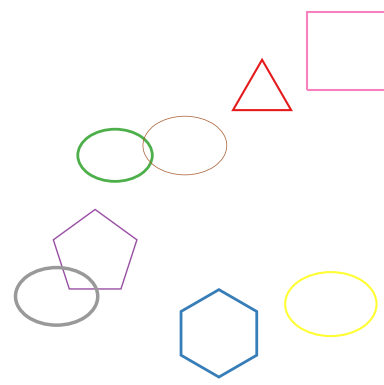[{"shape": "triangle", "thickness": 1.5, "radius": 0.44, "center": [0.681, 0.758]}, {"shape": "hexagon", "thickness": 2, "radius": 0.57, "center": [0.569, 0.134]}, {"shape": "oval", "thickness": 2, "radius": 0.48, "center": [0.299, 0.597]}, {"shape": "pentagon", "thickness": 1, "radius": 0.57, "center": [0.247, 0.342]}, {"shape": "oval", "thickness": 1.5, "radius": 0.59, "center": [0.859, 0.21]}, {"shape": "oval", "thickness": 0.5, "radius": 0.54, "center": [0.48, 0.622]}, {"shape": "square", "thickness": 1.5, "radius": 0.51, "center": [0.899, 0.867]}, {"shape": "oval", "thickness": 2.5, "radius": 0.53, "center": [0.147, 0.23]}]